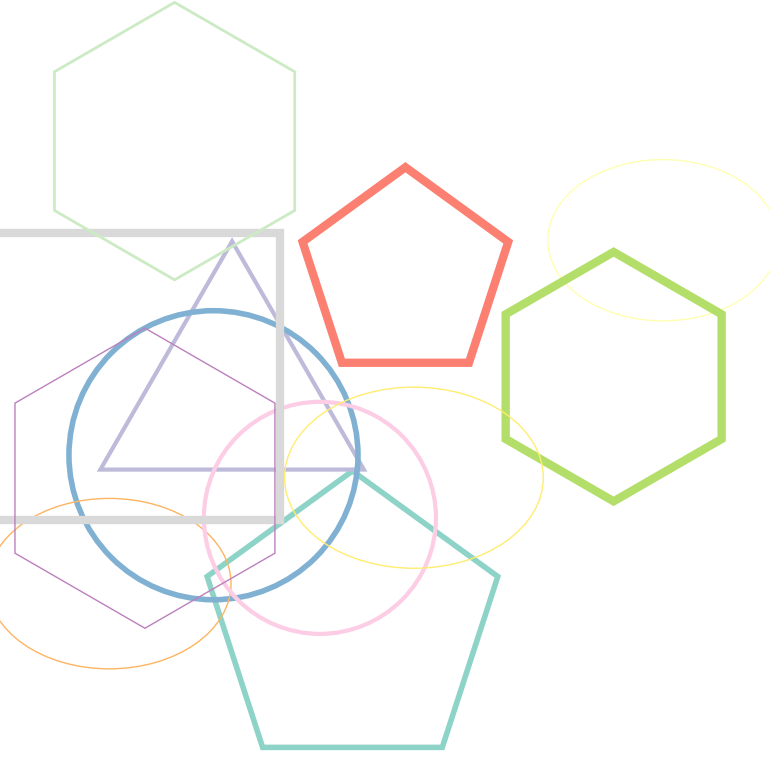[{"shape": "pentagon", "thickness": 2, "radius": 0.99, "center": [0.458, 0.19]}, {"shape": "oval", "thickness": 0.5, "radius": 0.75, "center": [0.861, 0.688]}, {"shape": "triangle", "thickness": 1.5, "radius": 0.99, "center": [0.301, 0.489]}, {"shape": "pentagon", "thickness": 3, "radius": 0.7, "center": [0.527, 0.642]}, {"shape": "circle", "thickness": 2, "radius": 0.94, "center": [0.277, 0.409]}, {"shape": "oval", "thickness": 0.5, "radius": 0.79, "center": [0.142, 0.242]}, {"shape": "hexagon", "thickness": 3, "radius": 0.81, "center": [0.797, 0.511]}, {"shape": "circle", "thickness": 1.5, "radius": 0.75, "center": [0.415, 0.327]}, {"shape": "square", "thickness": 3, "radius": 0.93, "center": [0.177, 0.511]}, {"shape": "hexagon", "thickness": 0.5, "radius": 0.97, "center": [0.188, 0.379]}, {"shape": "hexagon", "thickness": 1, "radius": 0.9, "center": [0.227, 0.817]}, {"shape": "oval", "thickness": 0.5, "radius": 0.84, "center": [0.538, 0.38]}]